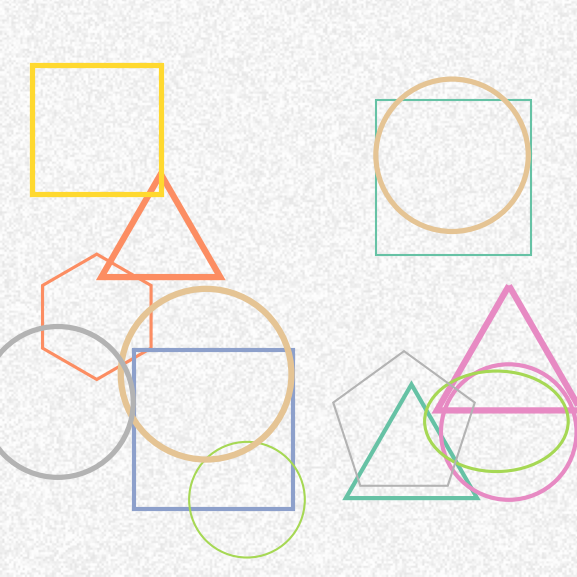[{"shape": "square", "thickness": 1, "radius": 0.67, "center": [0.785, 0.692]}, {"shape": "triangle", "thickness": 2, "radius": 0.66, "center": [0.712, 0.202]}, {"shape": "triangle", "thickness": 3, "radius": 0.59, "center": [0.278, 0.579]}, {"shape": "hexagon", "thickness": 1.5, "radius": 0.54, "center": [0.168, 0.451]}, {"shape": "square", "thickness": 2, "radius": 0.69, "center": [0.37, 0.255]}, {"shape": "triangle", "thickness": 3, "radius": 0.72, "center": [0.881, 0.36]}, {"shape": "circle", "thickness": 2, "radius": 0.59, "center": [0.881, 0.251]}, {"shape": "circle", "thickness": 1, "radius": 0.5, "center": [0.428, 0.134]}, {"shape": "oval", "thickness": 1.5, "radius": 0.62, "center": [0.86, 0.27]}, {"shape": "square", "thickness": 2.5, "radius": 0.56, "center": [0.168, 0.776]}, {"shape": "circle", "thickness": 3, "radius": 0.74, "center": [0.357, 0.351]}, {"shape": "circle", "thickness": 2.5, "radius": 0.66, "center": [0.783, 0.73]}, {"shape": "circle", "thickness": 2.5, "radius": 0.65, "center": [0.1, 0.303]}, {"shape": "pentagon", "thickness": 1, "radius": 0.64, "center": [0.7, 0.262]}]